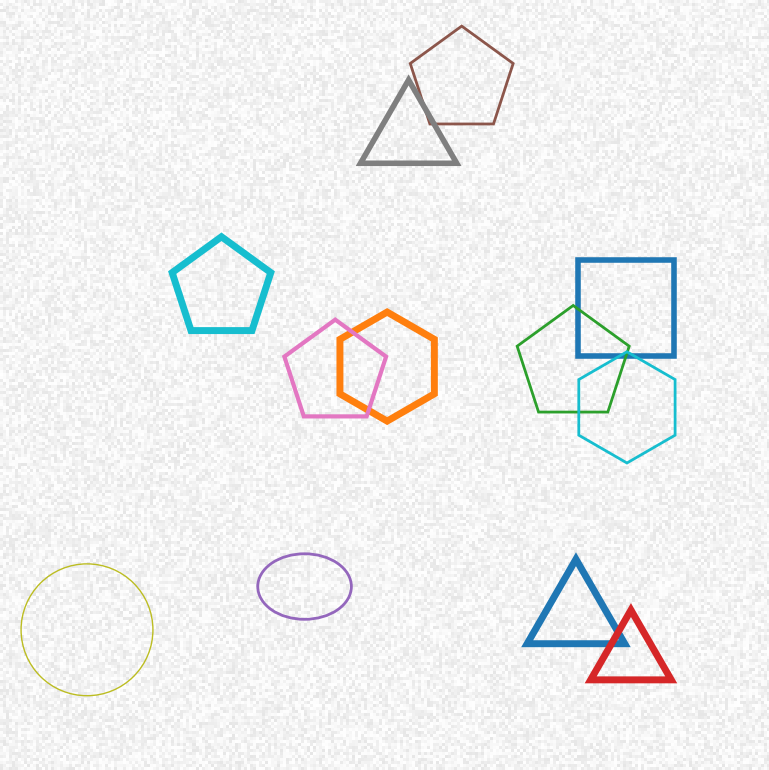[{"shape": "triangle", "thickness": 2.5, "radius": 0.37, "center": [0.748, 0.201]}, {"shape": "square", "thickness": 2, "radius": 0.31, "center": [0.813, 0.6]}, {"shape": "hexagon", "thickness": 2.5, "radius": 0.35, "center": [0.503, 0.524]}, {"shape": "pentagon", "thickness": 1, "radius": 0.38, "center": [0.744, 0.527]}, {"shape": "triangle", "thickness": 2.5, "radius": 0.3, "center": [0.819, 0.147]}, {"shape": "oval", "thickness": 1, "radius": 0.3, "center": [0.396, 0.238]}, {"shape": "pentagon", "thickness": 1, "radius": 0.35, "center": [0.6, 0.896]}, {"shape": "pentagon", "thickness": 1.5, "radius": 0.35, "center": [0.435, 0.515]}, {"shape": "triangle", "thickness": 2, "radius": 0.36, "center": [0.531, 0.824]}, {"shape": "circle", "thickness": 0.5, "radius": 0.43, "center": [0.113, 0.182]}, {"shape": "hexagon", "thickness": 1, "radius": 0.36, "center": [0.814, 0.471]}, {"shape": "pentagon", "thickness": 2.5, "radius": 0.34, "center": [0.288, 0.625]}]